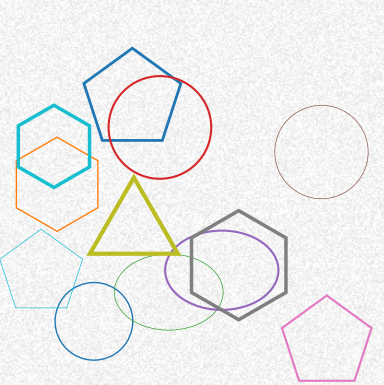[{"shape": "pentagon", "thickness": 2, "radius": 0.66, "center": [0.344, 0.742]}, {"shape": "circle", "thickness": 1, "radius": 0.5, "center": [0.244, 0.165]}, {"shape": "hexagon", "thickness": 1, "radius": 0.61, "center": [0.148, 0.521]}, {"shape": "oval", "thickness": 0.5, "radius": 0.71, "center": [0.438, 0.241]}, {"shape": "circle", "thickness": 1.5, "radius": 0.67, "center": [0.415, 0.669]}, {"shape": "oval", "thickness": 1.5, "radius": 0.74, "center": [0.576, 0.298]}, {"shape": "circle", "thickness": 0.5, "radius": 0.61, "center": [0.835, 0.605]}, {"shape": "pentagon", "thickness": 1.5, "radius": 0.61, "center": [0.849, 0.11]}, {"shape": "hexagon", "thickness": 2.5, "radius": 0.71, "center": [0.62, 0.311]}, {"shape": "triangle", "thickness": 3, "radius": 0.66, "center": [0.348, 0.407]}, {"shape": "hexagon", "thickness": 2.5, "radius": 0.53, "center": [0.14, 0.62]}, {"shape": "pentagon", "thickness": 0.5, "radius": 0.56, "center": [0.107, 0.292]}]